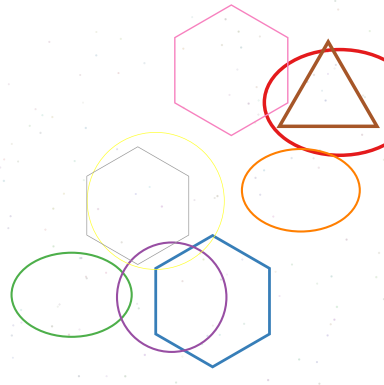[{"shape": "oval", "thickness": 2.5, "radius": 0.98, "center": [0.883, 0.734]}, {"shape": "hexagon", "thickness": 2, "radius": 0.85, "center": [0.552, 0.218]}, {"shape": "oval", "thickness": 1.5, "radius": 0.78, "center": [0.186, 0.234]}, {"shape": "circle", "thickness": 1.5, "radius": 0.71, "center": [0.446, 0.228]}, {"shape": "oval", "thickness": 1.5, "radius": 0.77, "center": [0.781, 0.506]}, {"shape": "circle", "thickness": 0.5, "radius": 0.89, "center": [0.405, 0.478]}, {"shape": "triangle", "thickness": 2.5, "radius": 0.73, "center": [0.852, 0.745]}, {"shape": "hexagon", "thickness": 1, "radius": 0.85, "center": [0.601, 0.818]}, {"shape": "hexagon", "thickness": 0.5, "radius": 0.76, "center": [0.358, 0.466]}]